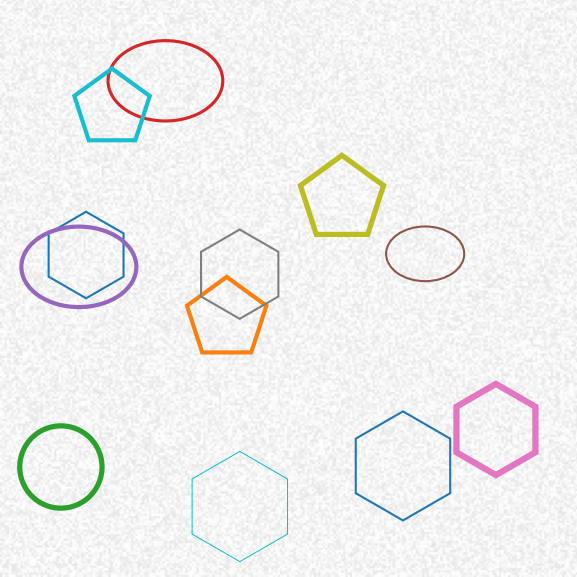[{"shape": "hexagon", "thickness": 1, "radius": 0.47, "center": [0.698, 0.192]}, {"shape": "hexagon", "thickness": 1, "radius": 0.37, "center": [0.149, 0.558]}, {"shape": "pentagon", "thickness": 2, "radius": 0.36, "center": [0.393, 0.447]}, {"shape": "circle", "thickness": 2.5, "radius": 0.36, "center": [0.105, 0.19]}, {"shape": "oval", "thickness": 1.5, "radius": 0.5, "center": [0.286, 0.859]}, {"shape": "oval", "thickness": 2, "radius": 0.5, "center": [0.137, 0.537]}, {"shape": "oval", "thickness": 1, "radius": 0.34, "center": [0.736, 0.56]}, {"shape": "hexagon", "thickness": 3, "radius": 0.39, "center": [0.859, 0.255]}, {"shape": "hexagon", "thickness": 1, "radius": 0.39, "center": [0.415, 0.524]}, {"shape": "pentagon", "thickness": 2.5, "radius": 0.38, "center": [0.592, 0.654]}, {"shape": "pentagon", "thickness": 2, "radius": 0.34, "center": [0.194, 0.812]}, {"shape": "hexagon", "thickness": 0.5, "radius": 0.48, "center": [0.415, 0.122]}]